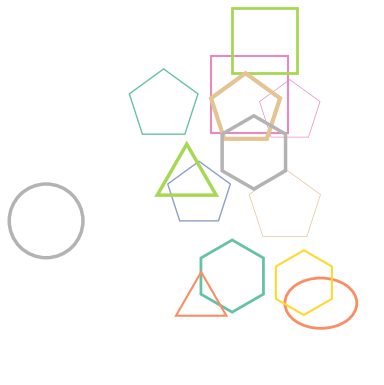[{"shape": "hexagon", "thickness": 2, "radius": 0.47, "center": [0.603, 0.283]}, {"shape": "pentagon", "thickness": 1, "radius": 0.47, "center": [0.425, 0.727]}, {"shape": "triangle", "thickness": 1.5, "radius": 0.38, "center": [0.523, 0.218]}, {"shape": "oval", "thickness": 2, "radius": 0.47, "center": [0.833, 0.212]}, {"shape": "pentagon", "thickness": 1, "radius": 0.43, "center": [0.517, 0.496]}, {"shape": "pentagon", "thickness": 0.5, "radius": 0.41, "center": [0.753, 0.711]}, {"shape": "square", "thickness": 1.5, "radius": 0.5, "center": [0.649, 0.756]}, {"shape": "triangle", "thickness": 2.5, "radius": 0.44, "center": [0.485, 0.537]}, {"shape": "square", "thickness": 2, "radius": 0.42, "center": [0.687, 0.895]}, {"shape": "hexagon", "thickness": 1.5, "radius": 0.42, "center": [0.789, 0.266]}, {"shape": "pentagon", "thickness": 3, "radius": 0.47, "center": [0.638, 0.716]}, {"shape": "pentagon", "thickness": 0.5, "radius": 0.49, "center": [0.74, 0.465]}, {"shape": "hexagon", "thickness": 2.5, "radius": 0.48, "center": [0.659, 0.604]}, {"shape": "circle", "thickness": 2.5, "radius": 0.48, "center": [0.12, 0.426]}]